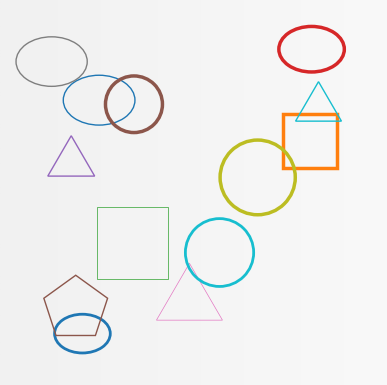[{"shape": "oval", "thickness": 1, "radius": 0.46, "center": [0.256, 0.74]}, {"shape": "oval", "thickness": 2, "radius": 0.36, "center": [0.213, 0.133]}, {"shape": "square", "thickness": 2.5, "radius": 0.35, "center": [0.8, 0.634]}, {"shape": "square", "thickness": 0.5, "radius": 0.46, "center": [0.342, 0.369]}, {"shape": "oval", "thickness": 2.5, "radius": 0.42, "center": [0.804, 0.872]}, {"shape": "triangle", "thickness": 1, "radius": 0.35, "center": [0.184, 0.578]}, {"shape": "pentagon", "thickness": 1, "radius": 0.43, "center": [0.195, 0.199]}, {"shape": "circle", "thickness": 2.5, "radius": 0.37, "center": [0.346, 0.729]}, {"shape": "triangle", "thickness": 0.5, "radius": 0.49, "center": [0.489, 0.218]}, {"shape": "oval", "thickness": 1, "radius": 0.46, "center": [0.133, 0.84]}, {"shape": "circle", "thickness": 2.5, "radius": 0.49, "center": [0.665, 0.539]}, {"shape": "circle", "thickness": 2, "radius": 0.44, "center": [0.567, 0.344]}, {"shape": "triangle", "thickness": 1, "radius": 0.34, "center": [0.822, 0.72]}]